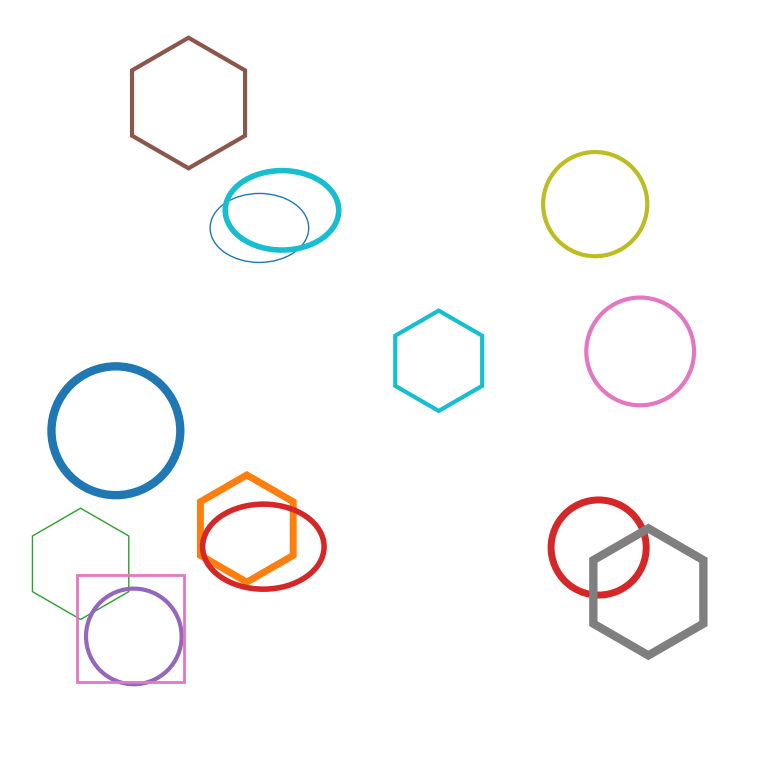[{"shape": "oval", "thickness": 0.5, "radius": 0.32, "center": [0.337, 0.704]}, {"shape": "circle", "thickness": 3, "radius": 0.42, "center": [0.15, 0.441]}, {"shape": "hexagon", "thickness": 2.5, "radius": 0.35, "center": [0.321, 0.314]}, {"shape": "hexagon", "thickness": 0.5, "radius": 0.36, "center": [0.105, 0.268]}, {"shape": "circle", "thickness": 2.5, "radius": 0.31, "center": [0.777, 0.289]}, {"shape": "oval", "thickness": 2, "radius": 0.39, "center": [0.342, 0.29]}, {"shape": "circle", "thickness": 1.5, "radius": 0.31, "center": [0.174, 0.173]}, {"shape": "hexagon", "thickness": 1.5, "radius": 0.42, "center": [0.245, 0.866]}, {"shape": "square", "thickness": 1, "radius": 0.35, "center": [0.169, 0.184]}, {"shape": "circle", "thickness": 1.5, "radius": 0.35, "center": [0.831, 0.544]}, {"shape": "hexagon", "thickness": 3, "radius": 0.41, "center": [0.842, 0.231]}, {"shape": "circle", "thickness": 1.5, "radius": 0.34, "center": [0.773, 0.735]}, {"shape": "hexagon", "thickness": 1.5, "radius": 0.33, "center": [0.57, 0.531]}, {"shape": "oval", "thickness": 2, "radius": 0.37, "center": [0.366, 0.727]}]